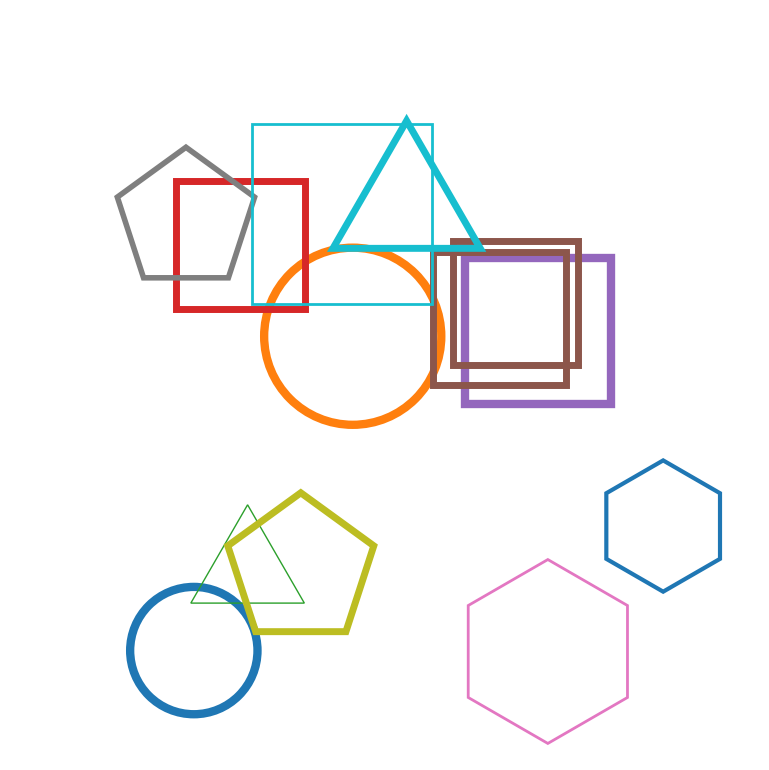[{"shape": "circle", "thickness": 3, "radius": 0.41, "center": [0.252, 0.155]}, {"shape": "hexagon", "thickness": 1.5, "radius": 0.43, "center": [0.861, 0.317]}, {"shape": "circle", "thickness": 3, "radius": 0.58, "center": [0.458, 0.563]}, {"shape": "triangle", "thickness": 0.5, "radius": 0.43, "center": [0.322, 0.259]}, {"shape": "square", "thickness": 2.5, "radius": 0.42, "center": [0.312, 0.682]}, {"shape": "square", "thickness": 3, "radius": 0.47, "center": [0.699, 0.571]}, {"shape": "square", "thickness": 2.5, "radius": 0.43, "center": [0.649, 0.586]}, {"shape": "square", "thickness": 2.5, "radius": 0.4, "center": [0.669, 0.606]}, {"shape": "hexagon", "thickness": 1, "radius": 0.6, "center": [0.711, 0.154]}, {"shape": "pentagon", "thickness": 2, "radius": 0.47, "center": [0.242, 0.715]}, {"shape": "pentagon", "thickness": 2.5, "radius": 0.5, "center": [0.391, 0.26]}, {"shape": "triangle", "thickness": 2.5, "radius": 0.55, "center": [0.528, 0.733]}, {"shape": "square", "thickness": 1, "radius": 0.58, "center": [0.444, 0.722]}]